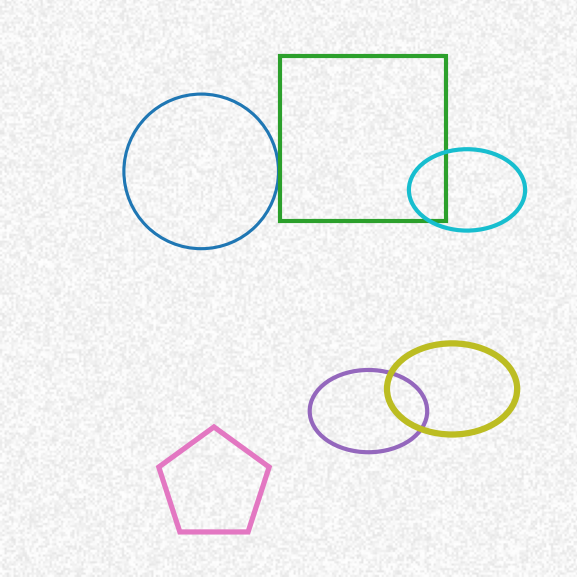[{"shape": "circle", "thickness": 1.5, "radius": 0.67, "center": [0.348, 0.702]}, {"shape": "square", "thickness": 2, "radius": 0.72, "center": [0.628, 0.76]}, {"shape": "oval", "thickness": 2, "radius": 0.51, "center": [0.638, 0.287]}, {"shape": "pentagon", "thickness": 2.5, "radius": 0.5, "center": [0.37, 0.159]}, {"shape": "oval", "thickness": 3, "radius": 0.56, "center": [0.783, 0.326]}, {"shape": "oval", "thickness": 2, "radius": 0.5, "center": [0.809, 0.67]}]